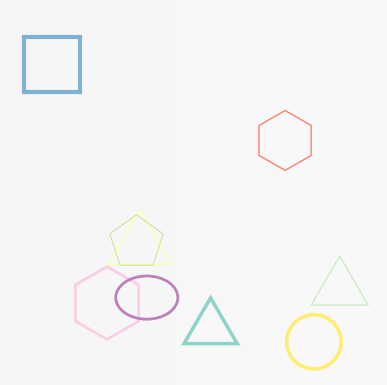[{"shape": "triangle", "thickness": 2.5, "radius": 0.4, "center": [0.543, 0.147]}, {"shape": "triangle", "thickness": 1, "radius": 0.48, "center": [0.36, 0.36]}, {"shape": "hexagon", "thickness": 1, "radius": 0.39, "center": [0.736, 0.635]}, {"shape": "square", "thickness": 3, "radius": 0.36, "center": [0.133, 0.833]}, {"shape": "pentagon", "thickness": 0.5, "radius": 0.36, "center": [0.352, 0.37]}, {"shape": "hexagon", "thickness": 2, "radius": 0.47, "center": [0.276, 0.213]}, {"shape": "oval", "thickness": 2, "radius": 0.4, "center": [0.379, 0.227]}, {"shape": "triangle", "thickness": 1, "radius": 0.42, "center": [0.877, 0.25]}, {"shape": "circle", "thickness": 2.5, "radius": 0.35, "center": [0.81, 0.112]}]